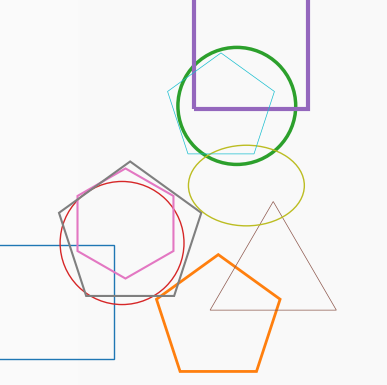[{"shape": "square", "thickness": 1, "radius": 0.74, "center": [0.145, 0.215]}, {"shape": "pentagon", "thickness": 2, "radius": 0.84, "center": [0.563, 0.171]}, {"shape": "circle", "thickness": 2.5, "radius": 0.76, "center": [0.611, 0.725]}, {"shape": "circle", "thickness": 1, "radius": 0.8, "center": [0.315, 0.369]}, {"shape": "square", "thickness": 3, "radius": 0.74, "center": [0.648, 0.864]}, {"shape": "triangle", "thickness": 0.5, "radius": 0.94, "center": [0.705, 0.289]}, {"shape": "hexagon", "thickness": 1.5, "radius": 0.71, "center": [0.324, 0.419]}, {"shape": "pentagon", "thickness": 1.5, "radius": 0.97, "center": [0.336, 0.387]}, {"shape": "oval", "thickness": 1, "radius": 0.75, "center": [0.636, 0.518]}, {"shape": "pentagon", "thickness": 0.5, "radius": 0.72, "center": [0.57, 0.718]}]